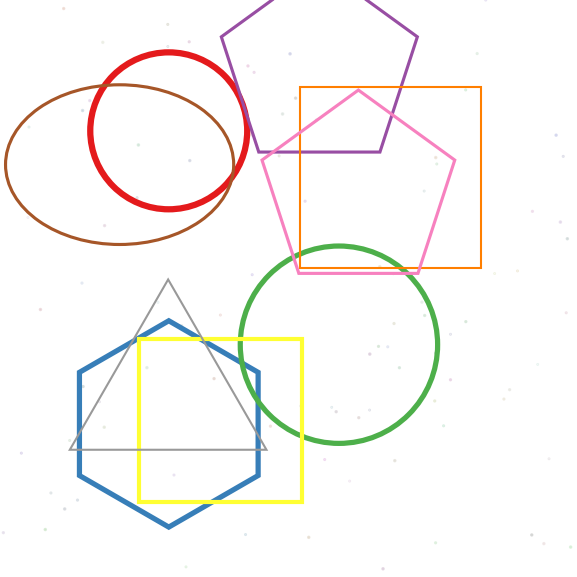[{"shape": "circle", "thickness": 3, "radius": 0.68, "center": [0.292, 0.773]}, {"shape": "hexagon", "thickness": 2.5, "radius": 0.89, "center": [0.292, 0.265]}, {"shape": "circle", "thickness": 2.5, "radius": 0.85, "center": [0.587, 0.402]}, {"shape": "pentagon", "thickness": 1.5, "radius": 0.89, "center": [0.553, 0.88]}, {"shape": "square", "thickness": 1, "radius": 0.78, "center": [0.676, 0.692]}, {"shape": "square", "thickness": 2, "radius": 0.71, "center": [0.382, 0.27]}, {"shape": "oval", "thickness": 1.5, "radius": 0.99, "center": [0.207, 0.714]}, {"shape": "pentagon", "thickness": 1.5, "radius": 0.88, "center": [0.621, 0.668]}, {"shape": "triangle", "thickness": 1, "radius": 0.98, "center": [0.291, 0.319]}]